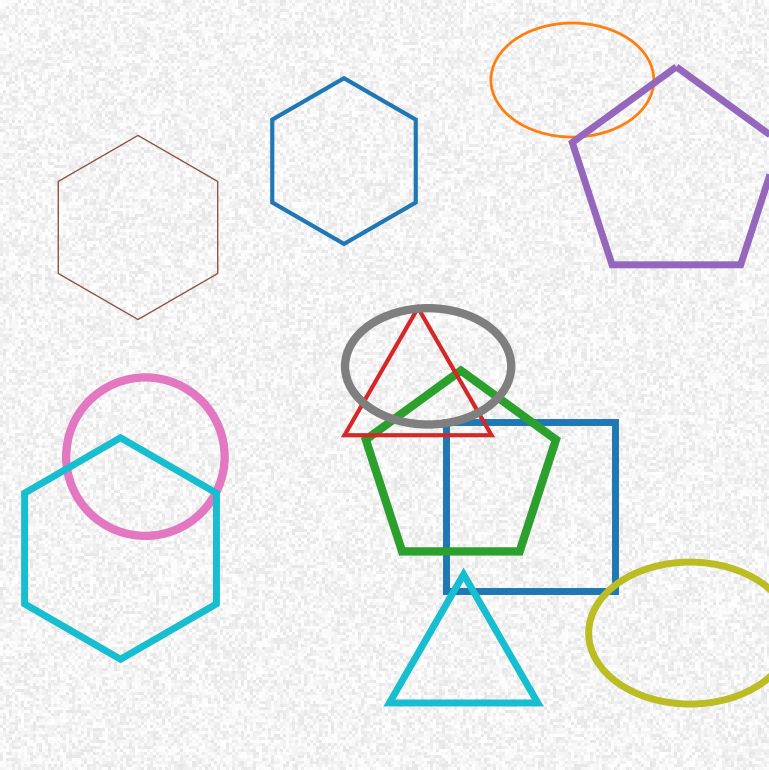[{"shape": "hexagon", "thickness": 1.5, "radius": 0.54, "center": [0.447, 0.791]}, {"shape": "square", "thickness": 2.5, "radius": 0.55, "center": [0.689, 0.342]}, {"shape": "oval", "thickness": 1, "radius": 0.53, "center": [0.743, 0.896]}, {"shape": "pentagon", "thickness": 3, "radius": 0.65, "center": [0.599, 0.389]}, {"shape": "triangle", "thickness": 1.5, "radius": 0.55, "center": [0.543, 0.49]}, {"shape": "pentagon", "thickness": 2.5, "radius": 0.71, "center": [0.878, 0.771]}, {"shape": "hexagon", "thickness": 0.5, "radius": 0.6, "center": [0.179, 0.705]}, {"shape": "circle", "thickness": 3, "radius": 0.51, "center": [0.189, 0.407]}, {"shape": "oval", "thickness": 3, "radius": 0.54, "center": [0.556, 0.524]}, {"shape": "oval", "thickness": 2.5, "radius": 0.66, "center": [0.896, 0.178]}, {"shape": "hexagon", "thickness": 2.5, "radius": 0.72, "center": [0.157, 0.288]}, {"shape": "triangle", "thickness": 2.5, "radius": 0.56, "center": [0.602, 0.143]}]